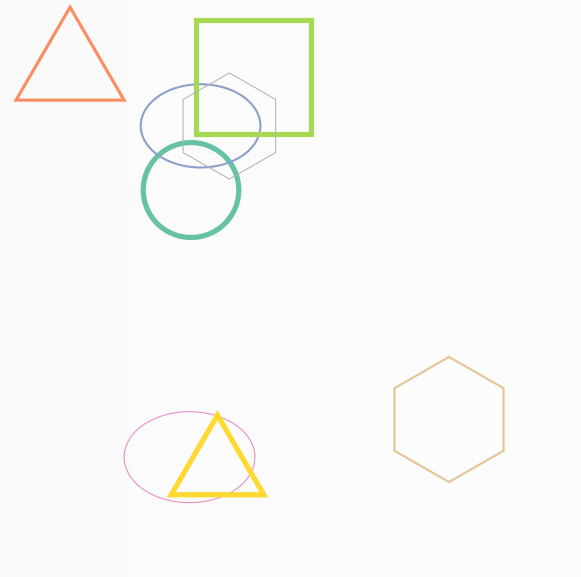[{"shape": "circle", "thickness": 2.5, "radius": 0.41, "center": [0.329, 0.67]}, {"shape": "triangle", "thickness": 1.5, "radius": 0.54, "center": [0.121, 0.879]}, {"shape": "oval", "thickness": 1, "radius": 0.51, "center": [0.345, 0.781]}, {"shape": "oval", "thickness": 0.5, "radius": 0.56, "center": [0.326, 0.208]}, {"shape": "square", "thickness": 2.5, "radius": 0.5, "center": [0.436, 0.866]}, {"shape": "triangle", "thickness": 2.5, "radius": 0.46, "center": [0.374, 0.188]}, {"shape": "hexagon", "thickness": 1, "radius": 0.54, "center": [0.772, 0.273]}, {"shape": "hexagon", "thickness": 0.5, "radius": 0.46, "center": [0.395, 0.781]}]